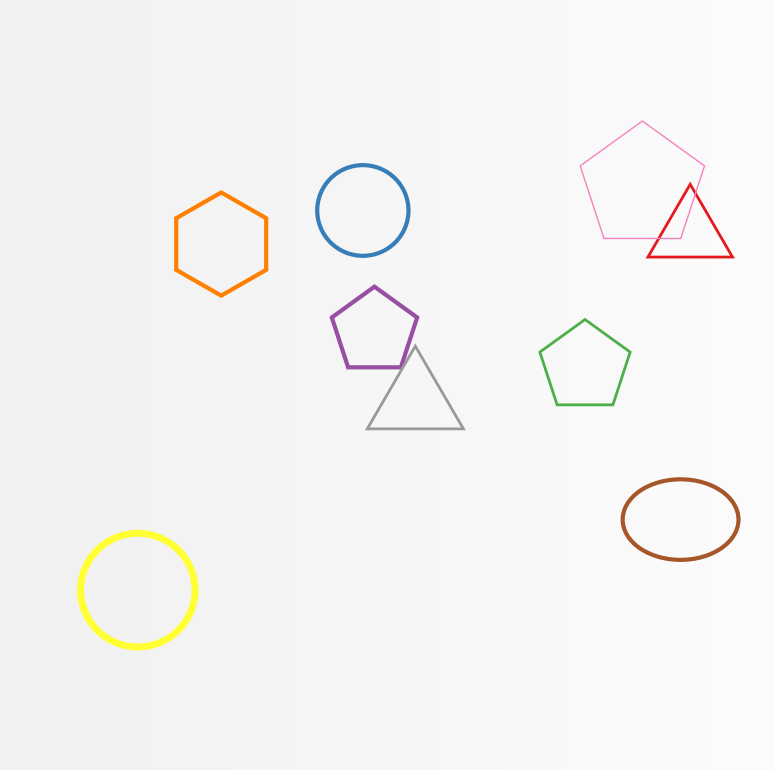[{"shape": "triangle", "thickness": 1, "radius": 0.31, "center": [0.891, 0.698]}, {"shape": "circle", "thickness": 1.5, "radius": 0.29, "center": [0.468, 0.727]}, {"shape": "pentagon", "thickness": 1, "radius": 0.31, "center": [0.755, 0.524]}, {"shape": "pentagon", "thickness": 1.5, "radius": 0.29, "center": [0.483, 0.57]}, {"shape": "hexagon", "thickness": 1.5, "radius": 0.34, "center": [0.285, 0.683]}, {"shape": "circle", "thickness": 2.5, "radius": 0.37, "center": [0.178, 0.234]}, {"shape": "oval", "thickness": 1.5, "radius": 0.37, "center": [0.878, 0.325]}, {"shape": "pentagon", "thickness": 0.5, "radius": 0.42, "center": [0.829, 0.759]}, {"shape": "triangle", "thickness": 1, "radius": 0.36, "center": [0.536, 0.479]}]